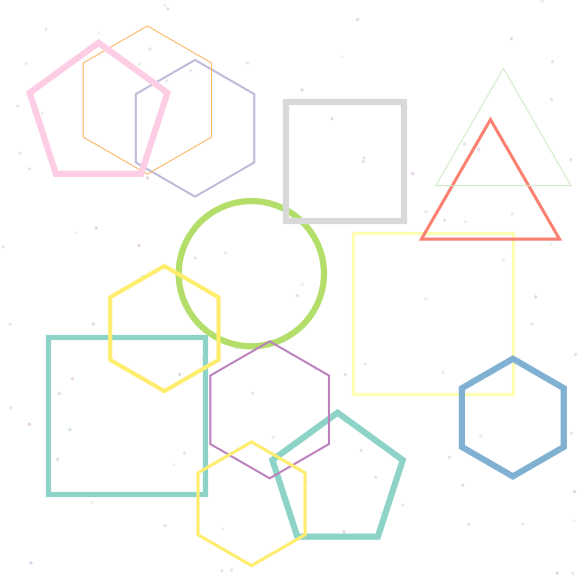[{"shape": "pentagon", "thickness": 3, "radius": 0.59, "center": [0.585, 0.166]}, {"shape": "square", "thickness": 2.5, "radius": 0.68, "center": [0.218, 0.279]}, {"shape": "square", "thickness": 1.5, "radius": 0.69, "center": [0.75, 0.456]}, {"shape": "hexagon", "thickness": 1, "radius": 0.59, "center": [0.338, 0.777]}, {"shape": "triangle", "thickness": 1.5, "radius": 0.69, "center": [0.849, 0.654]}, {"shape": "hexagon", "thickness": 3, "radius": 0.51, "center": [0.888, 0.276]}, {"shape": "hexagon", "thickness": 0.5, "radius": 0.64, "center": [0.255, 0.826]}, {"shape": "circle", "thickness": 3, "radius": 0.63, "center": [0.435, 0.525]}, {"shape": "pentagon", "thickness": 3, "radius": 0.63, "center": [0.171, 0.8]}, {"shape": "square", "thickness": 3, "radius": 0.51, "center": [0.598, 0.719]}, {"shape": "hexagon", "thickness": 1, "radius": 0.59, "center": [0.467, 0.29]}, {"shape": "triangle", "thickness": 0.5, "radius": 0.68, "center": [0.872, 0.745]}, {"shape": "hexagon", "thickness": 1.5, "radius": 0.54, "center": [0.436, 0.127]}, {"shape": "hexagon", "thickness": 2, "radius": 0.54, "center": [0.285, 0.43]}]